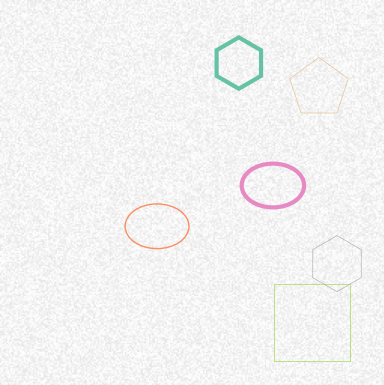[{"shape": "hexagon", "thickness": 3, "radius": 0.33, "center": [0.62, 0.836]}, {"shape": "oval", "thickness": 1, "radius": 0.41, "center": [0.408, 0.412]}, {"shape": "oval", "thickness": 3, "radius": 0.41, "center": [0.709, 0.518]}, {"shape": "square", "thickness": 0.5, "radius": 0.5, "center": [0.811, 0.162]}, {"shape": "pentagon", "thickness": 0.5, "radius": 0.4, "center": [0.829, 0.771]}, {"shape": "hexagon", "thickness": 0.5, "radius": 0.36, "center": [0.875, 0.315]}]